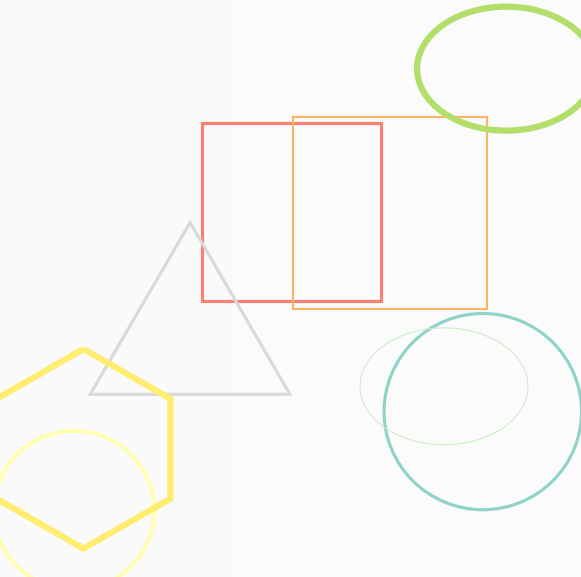[{"shape": "circle", "thickness": 1.5, "radius": 0.85, "center": [0.831, 0.286]}, {"shape": "circle", "thickness": 2, "radius": 0.69, "center": [0.127, 0.115]}, {"shape": "square", "thickness": 1.5, "radius": 0.77, "center": [0.502, 0.632]}, {"shape": "square", "thickness": 1, "radius": 0.83, "center": [0.671, 0.63]}, {"shape": "oval", "thickness": 3, "radius": 0.77, "center": [0.871, 0.88]}, {"shape": "triangle", "thickness": 1.5, "radius": 0.99, "center": [0.327, 0.416]}, {"shape": "oval", "thickness": 0.5, "radius": 0.72, "center": [0.764, 0.33]}, {"shape": "hexagon", "thickness": 3, "radius": 0.86, "center": [0.144, 0.222]}]